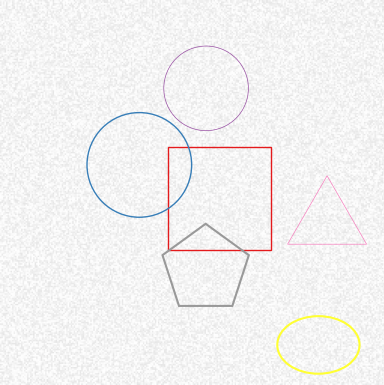[{"shape": "square", "thickness": 1, "radius": 0.67, "center": [0.571, 0.484]}, {"shape": "circle", "thickness": 1, "radius": 0.68, "center": [0.362, 0.572]}, {"shape": "circle", "thickness": 0.5, "radius": 0.55, "center": [0.535, 0.771]}, {"shape": "oval", "thickness": 1.5, "radius": 0.53, "center": [0.827, 0.104]}, {"shape": "triangle", "thickness": 0.5, "radius": 0.59, "center": [0.85, 0.425]}, {"shape": "pentagon", "thickness": 1.5, "radius": 0.59, "center": [0.534, 0.301]}]